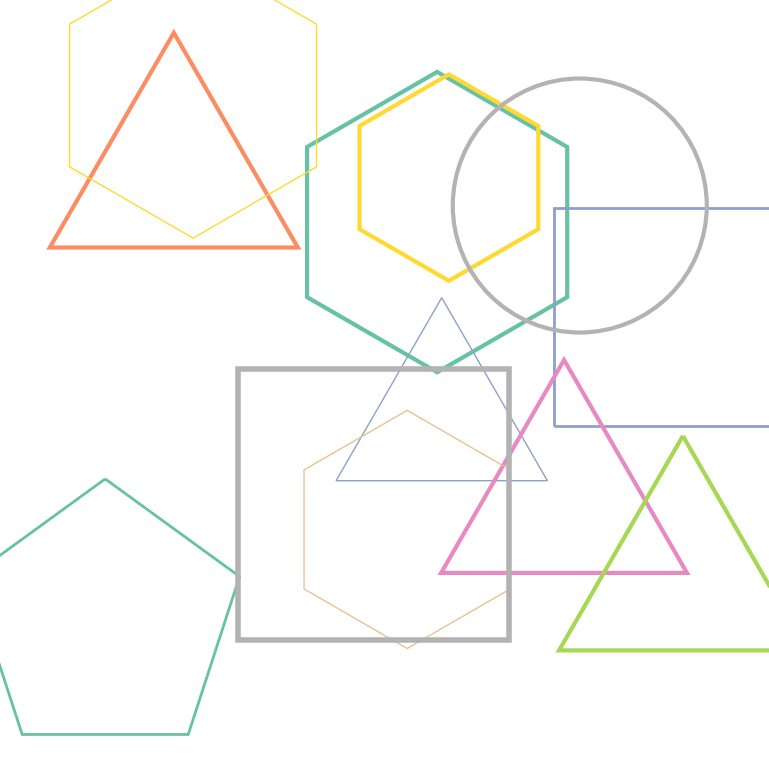[{"shape": "pentagon", "thickness": 1, "radius": 0.92, "center": [0.137, 0.195]}, {"shape": "hexagon", "thickness": 1.5, "radius": 0.98, "center": [0.568, 0.712]}, {"shape": "triangle", "thickness": 1.5, "radius": 0.93, "center": [0.226, 0.772]}, {"shape": "square", "thickness": 1, "radius": 0.71, "center": [0.861, 0.588]}, {"shape": "triangle", "thickness": 0.5, "radius": 0.79, "center": [0.574, 0.455]}, {"shape": "triangle", "thickness": 1.5, "radius": 0.92, "center": [0.733, 0.348]}, {"shape": "triangle", "thickness": 1.5, "radius": 0.93, "center": [0.887, 0.248]}, {"shape": "hexagon", "thickness": 1.5, "radius": 0.67, "center": [0.583, 0.769]}, {"shape": "hexagon", "thickness": 0.5, "radius": 0.93, "center": [0.251, 0.876]}, {"shape": "hexagon", "thickness": 0.5, "radius": 0.77, "center": [0.529, 0.312]}, {"shape": "square", "thickness": 2, "radius": 0.88, "center": [0.485, 0.345]}, {"shape": "circle", "thickness": 1.5, "radius": 0.82, "center": [0.753, 0.733]}]